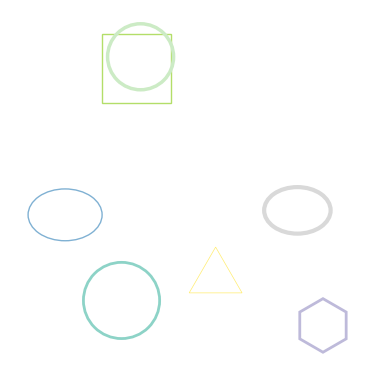[{"shape": "circle", "thickness": 2, "radius": 0.49, "center": [0.316, 0.22]}, {"shape": "hexagon", "thickness": 2, "radius": 0.35, "center": [0.839, 0.155]}, {"shape": "oval", "thickness": 1, "radius": 0.48, "center": [0.169, 0.442]}, {"shape": "square", "thickness": 1, "radius": 0.44, "center": [0.354, 0.821]}, {"shape": "oval", "thickness": 3, "radius": 0.43, "center": [0.772, 0.454]}, {"shape": "circle", "thickness": 2.5, "radius": 0.43, "center": [0.365, 0.853]}, {"shape": "triangle", "thickness": 0.5, "radius": 0.4, "center": [0.56, 0.279]}]